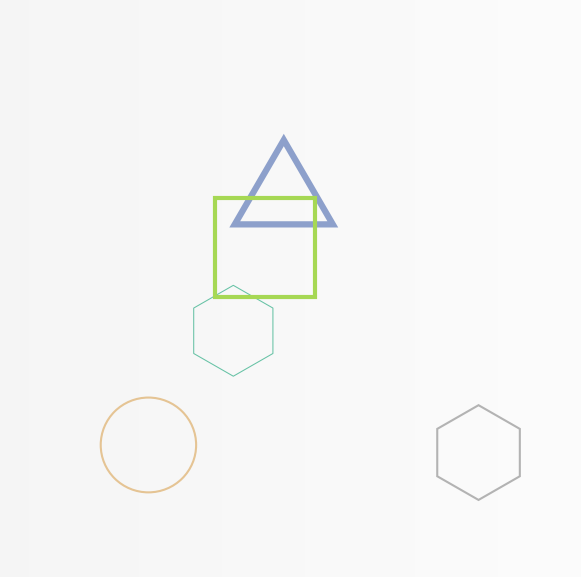[{"shape": "hexagon", "thickness": 0.5, "radius": 0.39, "center": [0.401, 0.426]}, {"shape": "triangle", "thickness": 3, "radius": 0.49, "center": [0.488, 0.659]}, {"shape": "square", "thickness": 2, "radius": 0.43, "center": [0.456, 0.57]}, {"shape": "circle", "thickness": 1, "radius": 0.41, "center": [0.255, 0.229]}, {"shape": "hexagon", "thickness": 1, "radius": 0.41, "center": [0.823, 0.215]}]